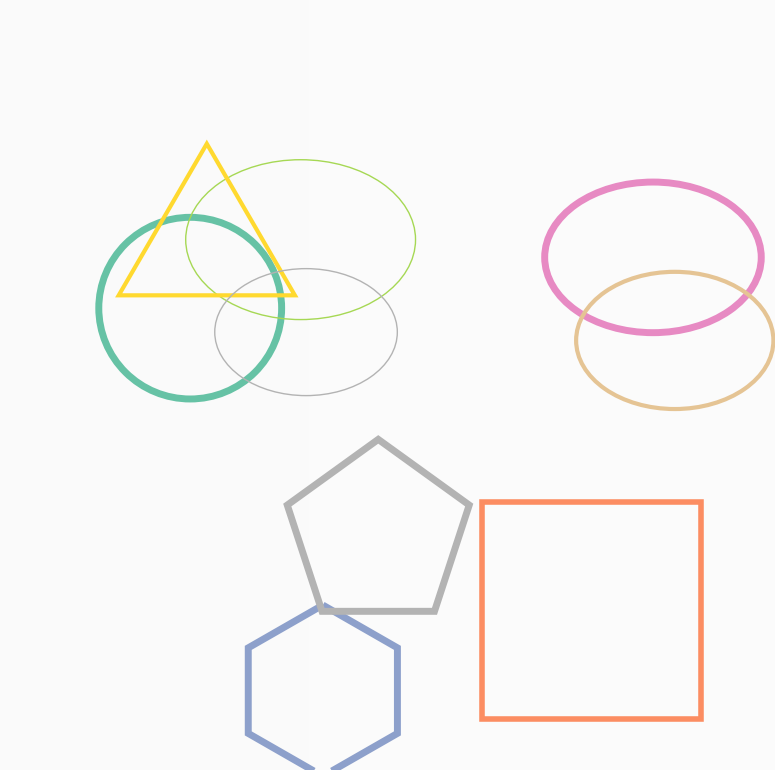[{"shape": "circle", "thickness": 2.5, "radius": 0.59, "center": [0.245, 0.6]}, {"shape": "square", "thickness": 2, "radius": 0.7, "center": [0.763, 0.207]}, {"shape": "hexagon", "thickness": 2.5, "radius": 0.56, "center": [0.417, 0.103]}, {"shape": "oval", "thickness": 2.5, "radius": 0.7, "center": [0.843, 0.666]}, {"shape": "oval", "thickness": 0.5, "radius": 0.74, "center": [0.388, 0.689]}, {"shape": "triangle", "thickness": 1.5, "radius": 0.66, "center": [0.267, 0.682]}, {"shape": "oval", "thickness": 1.5, "radius": 0.64, "center": [0.871, 0.558]}, {"shape": "oval", "thickness": 0.5, "radius": 0.59, "center": [0.395, 0.569]}, {"shape": "pentagon", "thickness": 2.5, "radius": 0.62, "center": [0.488, 0.306]}]